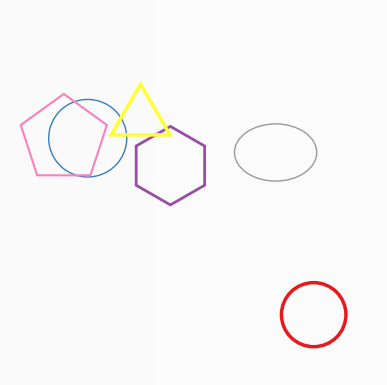[{"shape": "circle", "thickness": 2.5, "radius": 0.42, "center": [0.81, 0.183]}, {"shape": "circle", "thickness": 1, "radius": 0.5, "center": [0.226, 0.641]}, {"shape": "hexagon", "thickness": 2, "radius": 0.51, "center": [0.44, 0.57]}, {"shape": "triangle", "thickness": 2.5, "radius": 0.44, "center": [0.363, 0.693]}, {"shape": "pentagon", "thickness": 1.5, "radius": 0.58, "center": [0.165, 0.639]}, {"shape": "oval", "thickness": 1, "radius": 0.53, "center": [0.711, 0.604]}]